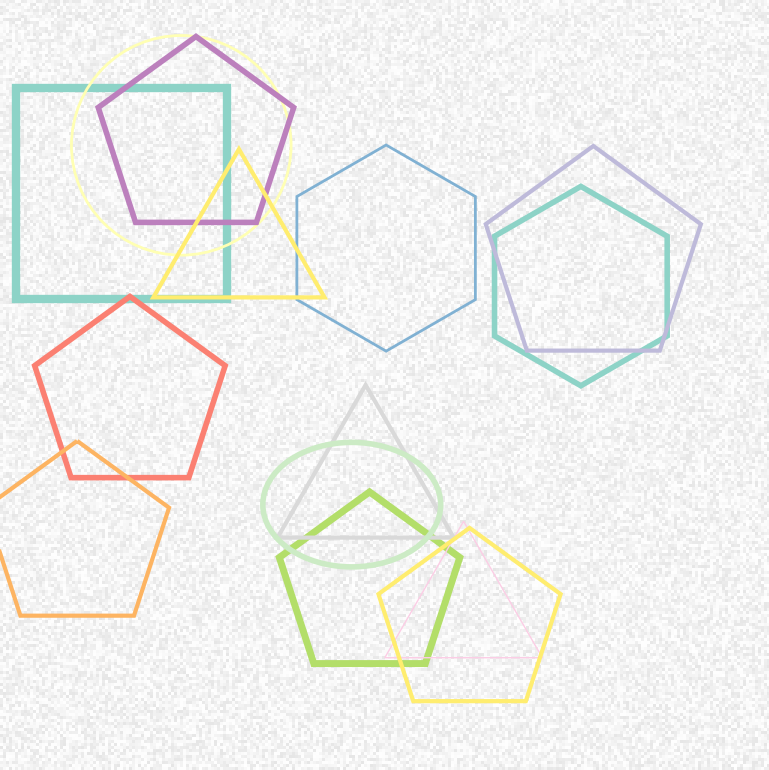[{"shape": "square", "thickness": 3, "radius": 0.68, "center": [0.158, 0.749]}, {"shape": "hexagon", "thickness": 2, "radius": 0.65, "center": [0.754, 0.628]}, {"shape": "circle", "thickness": 1, "radius": 0.71, "center": [0.235, 0.811]}, {"shape": "pentagon", "thickness": 1.5, "radius": 0.73, "center": [0.771, 0.663]}, {"shape": "pentagon", "thickness": 2, "radius": 0.65, "center": [0.169, 0.485]}, {"shape": "hexagon", "thickness": 1, "radius": 0.67, "center": [0.501, 0.678]}, {"shape": "pentagon", "thickness": 1.5, "radius": 0.63, "center": [0.1, 0.302]}, {"shape": "pentagon", "thickness": 2.5, "radius": 0.62, "center": [0.48, 0.238]}, {"shape": "triangle", "thickness": 0.5, "radius": 0.59, "center": [0.602, 0.205]}, {"shape": "triangle", "thickness": 1.5, "radius": 0.66, "center": [0.475, 0.368]}, {"shape": "pentagon", "thickness": 2, "radius": 0.67, "center": [0.255, 0.819]}, {"shape": "oval", "thickness": 2, "radius": 0.58, "center": [0.457, 0.345]}, {"shape": "pentagon", "thickness": 1.5, "radius": 0.62, "center": [0.61, 0.19]}, {"shape": "triangle", "thickness": 1.5, "radius": 0.64, "center": [0.31, 0.678]}]